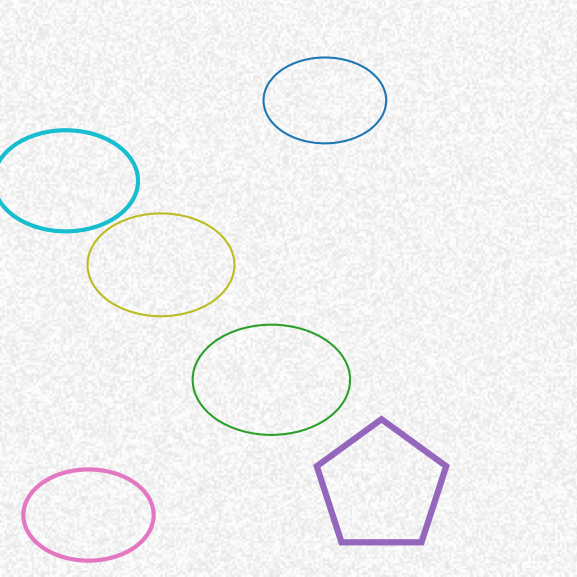[{"shape": "oval", "thickness": 1, "radius": 0.53, "center": [0.563, 0.825]}, {"shape": "oval", "thickness": 1, "radius": 0.68, "center": [0.47, 0.341]}, {"shape": "pentagon", "thickness": 3, "radius": 0.59, "center": [0.661, 0.155]}, {"shape": "oval", "thickness": 2, "radius": 0.56, "center": [0.153, 0.107]}, {"shape": "oval", "thickness": 1, "radius": 0.64, "center": [0.279, 0.541]}, {"shape": "oval", "thickness": 2, "radius": 0.63, "center": [0.114, 0.686]}]